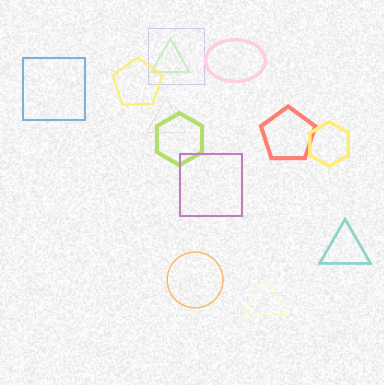[{"shape": "triangle", "thickness": 2, "radius": 0.38, "center": [0.896, 0.354]}, {"shape": "triangle", "thickness": 0.5, "radius": 0.33, "center": [0.691, 0.215]}, {"shape": "square", "thickness": 0.5, "radius": 0.36, "center": [0.456, 0.855]}, {"shape": "pentagon", "thickness": 3, "radius": 0.37, "center": [0.748, 0.649]}, {"shape": "square", "thickness": 1.5, "radius": 0.4, "center": [0.14, 0.769]}, {"shape": "circle", "thickness": 1, "radius": 0.36, "center": [0.507, 0.273]}, {"shape": "hexagon", "thickness": 3, "radius": 0.34, "center": [0.466, 0.639]}, {"shape": "oval", "thickness": 2.5, "radius": 0.39, "center": [0.612, 0.843]}, {"shape": "triangle", "thickness": 0.5, "radius": 0.3, "center": [0.432, 0.685]}, {"shape": "square", "thickness": 1.5, "radius": 0.4, "center": [0.547, 0.52]}, {"shape": "triangle", "thickness": 1.5, "radius": 0.29, "center": [0.443, 0.842]}, {"shape": "pentagon", "thickness": 1.5, "radius": 0.34, "center": [0.357, 0.783]}, {"shape": "hexagon", "thickness": 2.5, "radius": 0.29, "center": [0.855, 0.626]}]